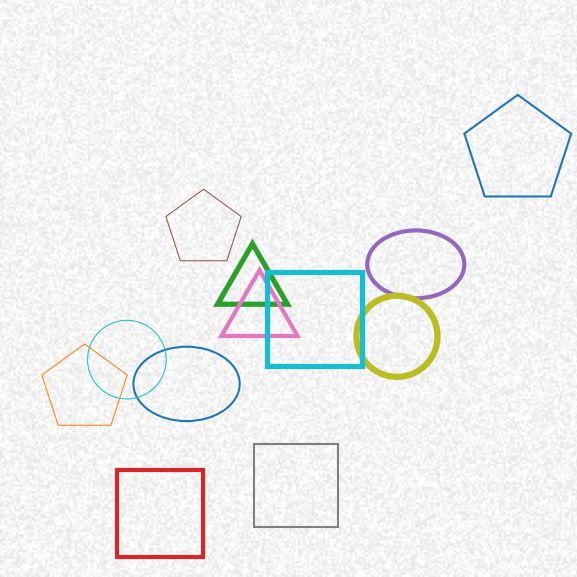[{"shape": "pentagon", "thickness": 1, "radius": 0.49, "center": [0.897, 0.738]}, {"shape": "oval", "thickness": 1, "radius": 0.46, "center": [0.323, 0.334]}, {"shape": "pentagon", "thickness": 0.5, "radius": 0.39, "center": [0.146, 0.326]}, {"shape": "triangle", "thickness": 2.5, "radius": 0.35, "center": [0.437, 0.507]}, {"shape": "square", "thickness": 2, "radius": 0.38, "center": [0.277, 0.11]}, {"shape": "oval", "thickness": 2, "radius": 0.42, "center": [0.72, 0.541]}, {"shape": "pentagon", "thickness": 0.5, "radius": 0.34, "center": [0.352, 0.603]}, {"shape": "triangle", "thickness": 2, "radius": 0.38, "center": [0.449, 0.455]}, {"shape": "square", "thickness": 1, "radius": 0.36, "center": [0.513, 0.158]}, {"shape": "circle", "thickness": 3, "radius": 0.35, "center": [0.687, 0.417]}, {"shape": "circle", "thickness": 0.5, "radius": 0.34, "center": [0.22, 0.376]}, {"shape": "square", "thickness": 2.5, "radius": 0.41, "center": [0.545, 0.446]}]